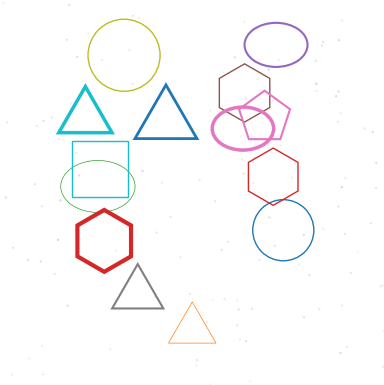[{"shape": "circle", "thickness": 1, "radius": 0.4, "center": [0.736, 0.402]}, {"shape": "triangle", "thickness": 2, "radius": 0.46, "center": [0.431, 0.686]}, {"shape": "triangle", "thickness": 0.5, "radius": 0.36, "center": [0.499, 0.144]}, {"shape": "oval", "thickness": 0.5, "radius": 0.48, "center": [0.254, 0.516]}, {"shape": "hexagon", "thickness": 3, "radius": 0.4, "center": [0.271, 0.374]}, {"shape": "hexagon", "thickness": 1, "radius": 0.37, "center": [0.71, 0.541]}, {"shape": "oval", "thickness": 1.5, "radius": 0.41, "center": [0.717, 0.883]}, {"shape": "hexagon", "thickness": 1, "radius": 0.38, "center": [0.635, 0.759]}, {"shape": "pentagon", "thickness": 1.5, "radius": 0.35, "center": [0.687, 0.695]}, {"shape": "oval", "thickness": 2.5, "radius": 0.4, "center": [0.631, 0.666]}, {"shape": "triangle", "thickness": 1.5, "radius": 0.38, "center": [0.358, 0.237]}, {"shape": "circle", "thickness": 1, "radius": 0.47, "center": [0.322, 0.857]}, {"shape": "triangle", "thickness": 2.5, "radius": 0.4, "center": [0.222, 0.695]}, {"shape": "square", "thickness": 1, "radius": 0.36, "center": [0.259, 0.562]}]